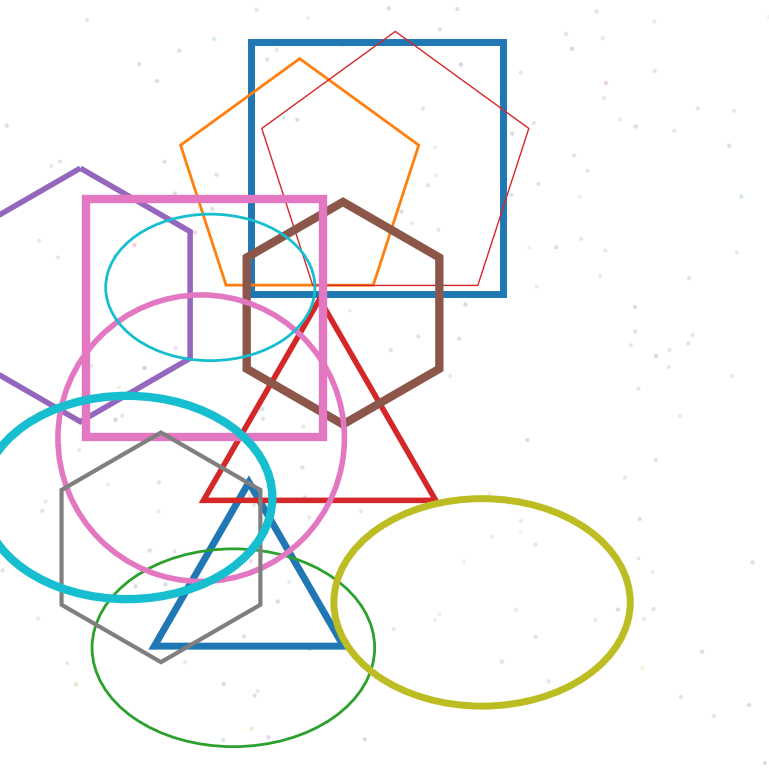[{"shape": "square", "thickness": 2.5, "radius": 0.82, "center": [0.49, 0.782]}, {"shape": "triangle", "thickness": 2.5, "radius": 0.71, "center": [0.323, 0.232]}, {"shape": "pentagon", "thickness": 1, "radius": 0.81, "center": [0.389, 0.761]}, {"shape": "oval", "thickness": 1, "radius": 0.92, "center": [0.303, 0.159]}, {"shape": "triangle", "thickness": 2, "radius": 0.87, "center": [0.415, 0.437]}, {"shape": "pentagon", "thickness": 0.5, "radius": 0.91, "center": [0.513, 0.777]}, {"shape": "hexagon", "thickness": 2, "radius": 0.82, "center": [0.104, 0.617]}, {"shape": "hexagon", "thickness": 3, "radius": 0.72, "center": [0.445, 0.593]}, {"shape": "circle", "thickness": 2, "radius": 0.93, "center": [0.261, 0.431]}, {"shape": "square", "thickness": 3, "radius": 0.77, "center": [0.265, 0.587]}, {"shape": "hexagon", "thickness": 1.5, "radius": 0.75, "center": [0.209, 0.289]}, {"shape": "oval", "thickness": 2.5, "radius": 0.96, "center": [0.626, 0.218]}, {"shape": "oval", "thickness": 1, "radius": 0.68, "center": [0.273, 0.627]}, {"shape": "oval", "thickness": 3, "radius": 0.94, "center": [0.165, 0.354]}]